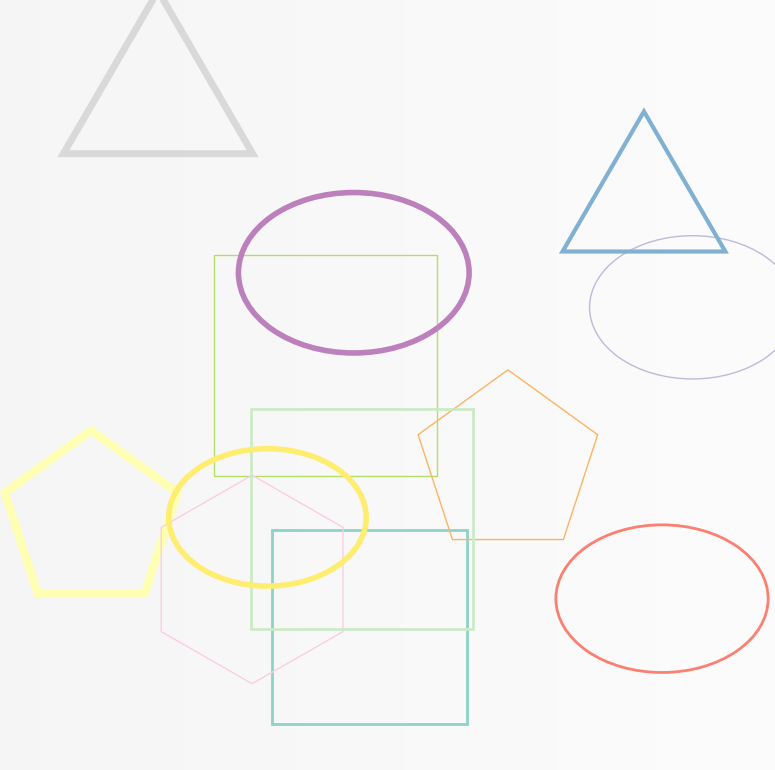[{"shape": "square", "thickness": 1, "radius": 0.63, "center": [0.476, 0.185]}, {"shape": "pentagon", "thickness": 3, "radius": 0.59, "center": [0.118, 0.324]}, {"shape": "oval", "thickness": 0.5, "radius": 0.66, "center": [0.894, 0.601]}, {"shape": "oval", "thickness": 1, "radius": 0.68, "center": [0.854, 0.223]}, {"shape": "triangle", "thickness": 1.5, "radius": 0.61, "center": [0.831, 0.734]}, {"shape": "pentagon", "thickness": 0.5, "radius": 0.61, "center": [0.655, 0.398]}, {"shape": "square", "thickness": 0.5, "radius": 0.72, "center": [0.42, 0.525]}, {"shape": "hexagon", "thickness": 0.5, "radius": 0.68, "center": [0.325, 0.247]}, {"shape": "triangle", "thickness": 2.5, "radius": 0.7, "center": [0.204, 0.871]}, {"shape": "oval", "thickness": 2, "radius": 0.74, "center": [0.456, 0.646]}, {"shape": "square", "thickness": 1, "radius": 0.72, "center": [0.467, 0.326]}, {"shape": "oval", "thickness": 2, "radius": 0.64, "center": [0.345, 0.328]}]